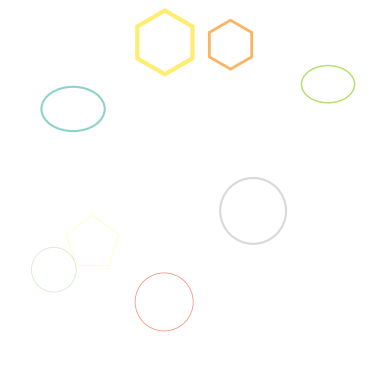[{"shape": "oval", "thickness": 1.5, "radius": 0.41, "center": [0.19, 0.717]}, {"shape": "pentagon", "thickness": 0.5, "radius": 0.36, "center": [0.24, 0.369]}, {"shape": "circle", "thickness": 0.5, "radius": 0.38, "center": [0.426, 0.216]}, {"shape": "hexagon", "thickness": 2, "radius": 0.32, "center": [0.599, 0.884]}, {"shape": "oval", "thickness": 1, "radius": 0.34, "center": [0.852, 0.781]}, {"shape": "circle", "thickness": 1.5, "radius": 0.43, "center": [0.658, 0.452]}, {"shape": "circle", "thickness": 0.5, "radius": 0.29, "center": [0.14, 0.299]}, {"shape": "hexagon", "thickness": 3, "radius": 0.41, "center": [0.428, 0.89]}]